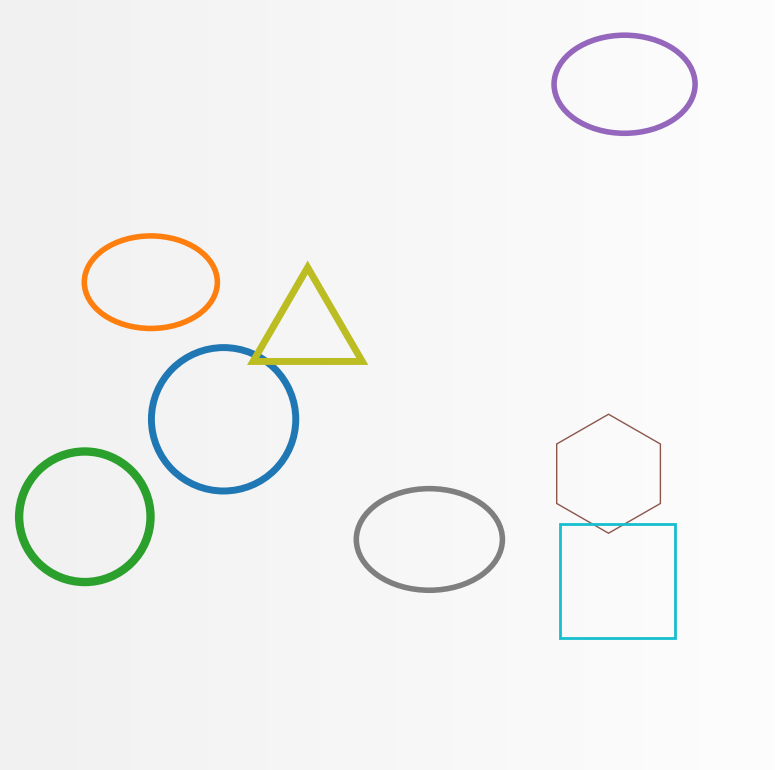[{"shape": "circle", "thickness": 2.5, "radius": 0.47, "center": [0.289, 0.455]}, {"shape": "oval", "thickness": 2, "radius": 0.43, "center": [0.195, 0.634]}, {"shape": "circle", "thickness": 3, "radius": 0.42, "center": [0.109, 0.329]}, {"shape": "oval", "thickness": 2, "radius": 0.45, "center": [0.806, 0.891]}, {"shape": "hexagon", "thickness": 0.5, "radius": 0.39, "center": [0.785, 0.385]}, {"shape": "oval", "thickness": 2, "radius": 0.47, "center": [0.554, 0.299]}, {"shape": "triangle", "thickness": 2.5, "radius": 0.41, "center": [0.397, 0.571]}, {"shape": "square", "thickness": 1, "radius": 0.37, "center": [0.797, 0.246]}]